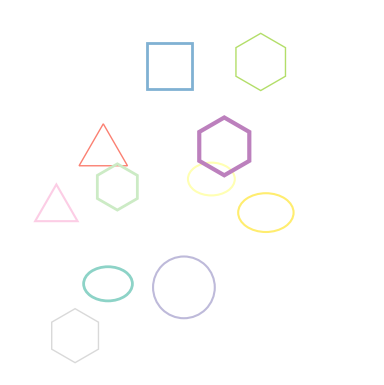[{"shape": "oval", "thickness": 2, "radius": 0.32, "center": [0.281, 0.263]}, {"shape": "oval", "thickness": 1.5, "radius": 0.3, "center": [0.549, 0.535]}, {"shape": "circle", "thickness": 1.5, "radius": 0.4, "center": [0.478, 0.254]}, {"shape": "triangle", "thickness": 1, "radius": 0.36, "center": [0.268, 0.606]}, {"shape": "square", "thickness": 2, "radius": 0.3, "center": [0.44, 0.829]}, {"shape": "hexagon", "thickness": 1, "radius": 0.37, "center": [0.677, 0.839]}, {"shape": "triangle", "thickness": 1.5, "radius": 0.32, "center": [0.146, 0.457]}, {"shape": "hexagon", "thickness": 1, "radius": 0.35, "center": [0.195, 0.128]}, {"shape": "hexagon", "thickness": 3, "radius": 0.38, "center": [0.583, 0.62]}, {"shape": "hexagon", "thickness": 2, "radius": 0.3, "center": [0.305, 0.514]}, {"shape": "oval", "thickness": 1.5, "radius": 0.36, "center": [0.691, 0.448]}]